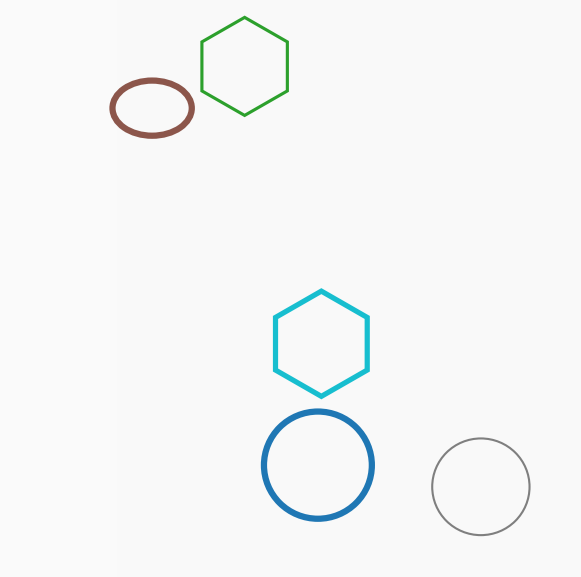[{"shape": "circle", "thickness": 3, "radius": 0.46, "center": [0.547, 0.194]}, {"shape": "hexagon", "thickness": 1.5, "radius": 0.42, "center": [0.421, 0.884]}, {"shape": "oval", "thickness": 3, "radius": 0.34, "center": [0.262, 0.812]}, {"shape": "circle", "thickness": 1, "radius": 0.42, "center": [0.827, 0.156]}, {"shape": "hexagon", "thickness": 2.5, "radius": 0.46, "center": [0.553, 0.404]}]